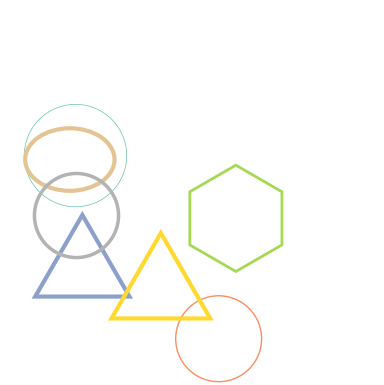[{"shape": "circle", "thickness": 0.5, "radius": 0.67, "center": [0.196, 0.596]}, {"shape": "circle", "thickness": 1, "radius": 0.56, "center": [0.568, 0.12]}, {"shape": "triangle", "thickness": 3, "radius": 0.71, "center": [0.214, 0.3]}, {"shape": "hexagon", "thickness": 2, "radius": 0.69, "center": [0.613, 0.433]}, {"shape": "triangle", "thickness": 3, "radius": 0.74, "center": [0.418, 0.247]}, {"shape": "oval", "thickness": 3, "radius": 0.58, "center": [0.181, 0.586]}, {"shape": "circle", "thickness": 2.5, "radius": 0.55, "center": [0.199, 0.44]}]